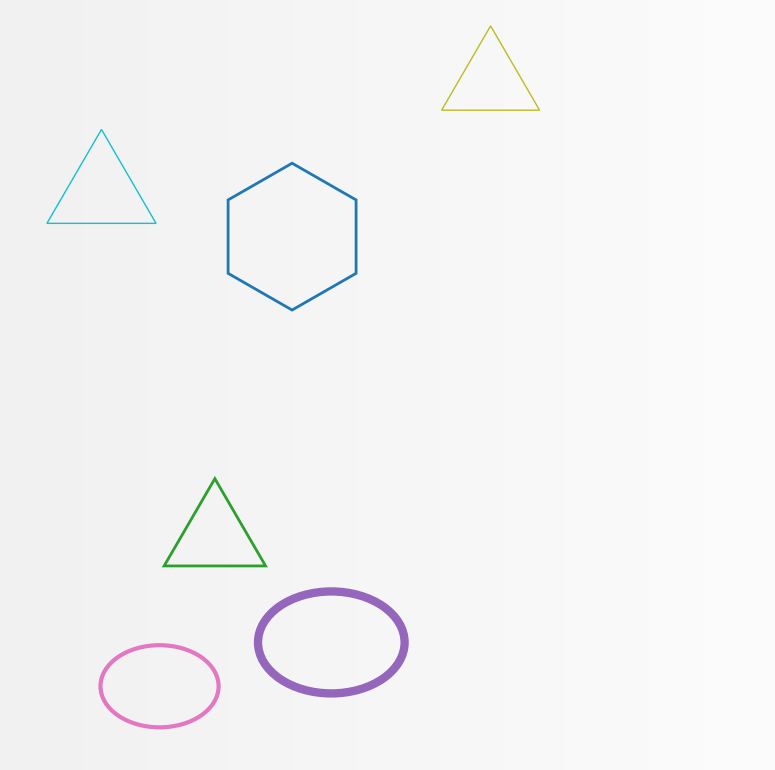[{"shape": "hexagon", "thickness": 1, "radius": 0.48, "center": [0.377, 0.693]}, {"shape": "triangle", "thickness": 1, "radius": 0.38, "center": [0.277, 0.303]}, {"shape": "oval", "thickness": 3, "radius": 0.47, "center": [0.427, 0.166]}, {"shape": "oval", "thickness": 1.5, "radius": 0.38, "center": [0.206, 0.109]}, {"shape": "triangle", "thickness": 0.5, "radius": 0.36, "center": [0.633, 0.893]}, {"shape": "triangle", "thickness": 0.5, "radius": 0.41, "center": [0.131, 0.751]}]